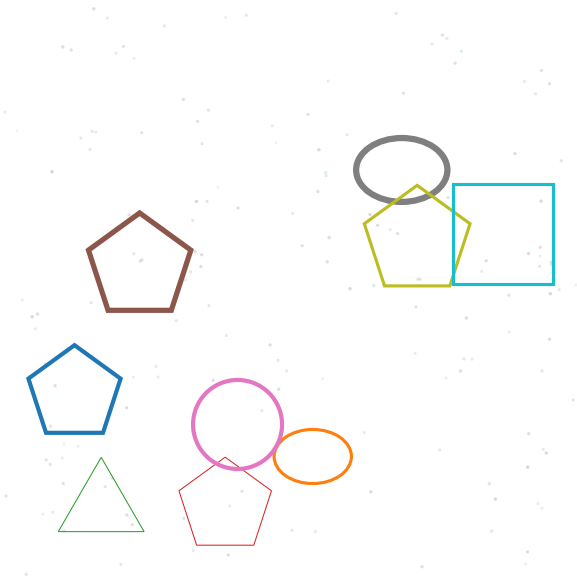[{"shape": "pentagon", "thickness": 2, "radius": 0.42, "center": [0.129, 0.318]}, {"shape": "oval", "thickness": 1.5, "radius": 0.33, "center": [0.542, 0.209]}, {"shape": "triangle", "thickness": 0.5, "radius": 0.43, "center": [0.175, 0.121]}, {"shape": "pentagon", "thickness": 0.5, "radius": 0.42, "center": [0.39, 0.123]}, {"shape": "pentagon", "thickness": 2.5, "radius": 0.47, "center": [0.242, 0.537]}, {"shape": "circle", "thickness": 2, "radius": 0.39, "center": [0.411, 0.264]}, {"shape": "oval", "thickness": 3, "radius": 0.4, "center": [0.696, 0.705]}, {"shape": "pentagon", "thickness": 1.5, "radius": 0.48, "center": [0.722, 0.582]}, {"shape": "square", "thickness": 1.5, "radius": 0.43, "center": [0.871, 0.594]}]